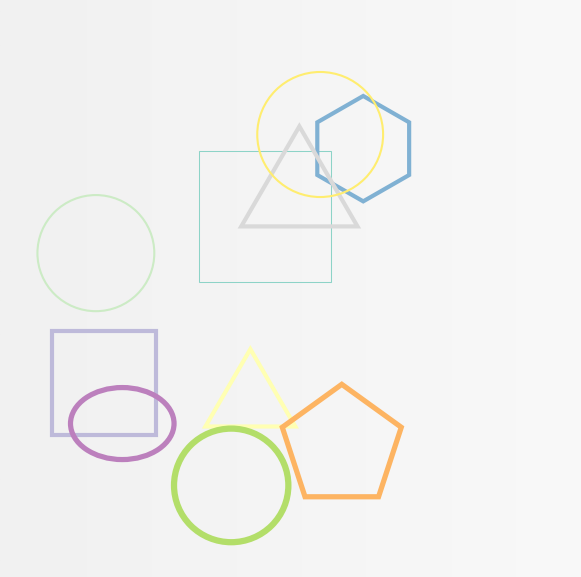[{"shape": "square", "thickness": 0.5, "radius": 0.57, "center": [0.456, 0.624]}, {"shape": "triangle", "thickness": 2, "radius": 0.45, "center": [0.431, 0.305]}, {"shape": "square", "thickness": 2, "radius": 0.45, "center": [0.179, 0.336]}, {"shape": "hexagon", "thickness": 2, "radius": 0.46, "center": [0.625, 0.742]}, {"shape": "pentagon", "thickness": 2.5, "radius": 0.54, "center": [0.588, 0.226]}, {"shape": "circle", "thickness": 3, "radius": 0.49, "center": [0.398, 0.159]}, {"shape": "triangle", "thickness": 2, "radius": 0.58, "center": [0.515, 0.665]}, {"shape": "oval", "thickness": 2.5, "radius": 0.45, "center": [0.21, 0.266]}, {"shape": "circle", "thickness": 1, "radius": 0.5, "center": [0.165, 0.561]}, {"shape": "circle", "thickness": 1, "radius": 0.54, "center": [0.551, 0.766]}]